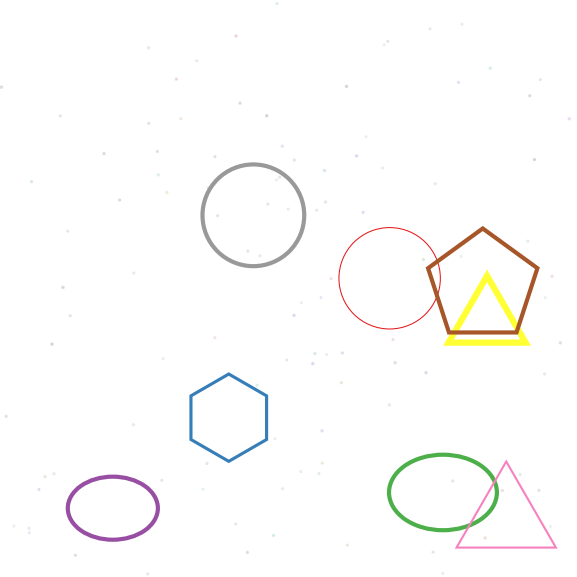[{"shape": "circle", "thickness": 0.5, "radius": 0.44, "center": [0.675, 0.517]}, {"shape": "hexagon", "thickness": 1.5, "radius": 0.38, "center": [0.396, 0.276]}, {"shape": "oval", "thickness": 2, "radius": 0.47, "center": [0.767, 0.146]}, {"shape": "oval", "thickness": 2, "radius": 0.39, "center": [0.195, 0.119]}, {"shape": "triangle", "thickness": 3, "radius": 0.39, "center": [0.843, 0.444]}, {"shape": "pentagon", "thickness": 2, "radius": 0.5, "center": [0.836, 0.504]}, {"shape": "triangle", "thickness": 1, "radius": 0.5, "center": [0.877, 0.101]}, {"shape": "circle", "thickness": 2, "radius": 0.44, "center": [0.439, 0.626]}]